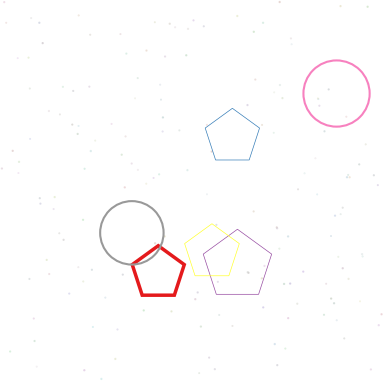[{"shape": "pentagon", "thickness": 2.5, "radius": 0.36, "center": [0.411, 0.291]}, {"shape": "pentagon", "thickness": 0.5, "radius": 0.37, "center": [0.604, 0.644]}, {"shape": "pentagon", "thickness": 0.5, "radius": 0.47, "center": [0.617, 0.311]}, {"shape": "pentagon", "thickness": 0.5, "radius": 0.37, "center": [0.551, 0.344]}, {"shape": "circle", "thickness": 1.5, "radius": 0.43, "center": [0.874, 0.757]}, {"shape": "circle", "thickness": 1.5, "radius": 0.41, "center": [0.343, 0.395]}]